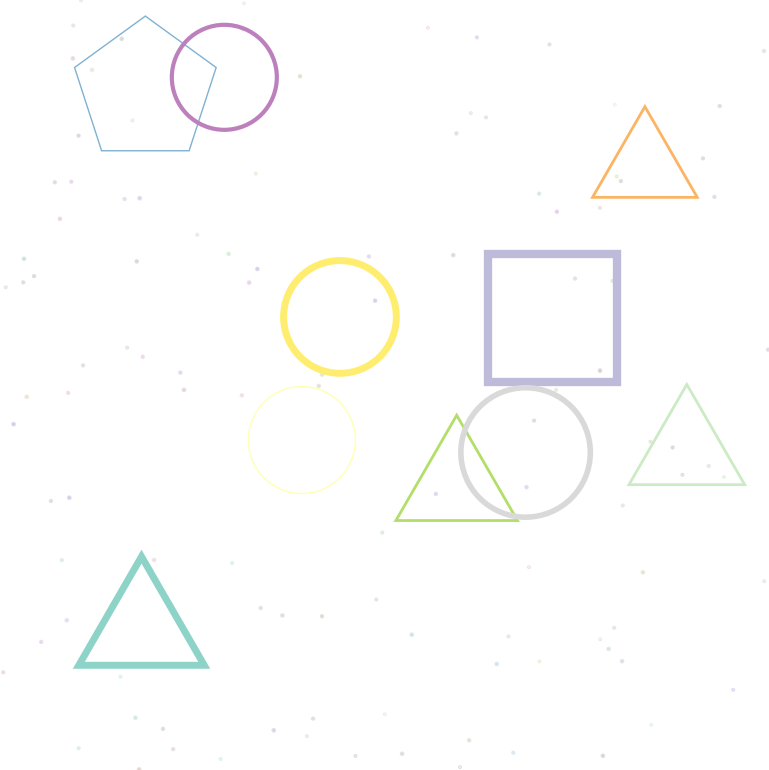[{"shape": "triangle", "thickness": 2.5, "radius": 0.47, "center": [0.184, 0.183]}, {"shape": "circle", "thickness": 0.5, "radius": 0.35, "center": [0.392, 0.429]}, {"shape": "square", "thickness": 3, "radius": 0.42, "center": [0.717, 0.587]}, {"shape": "pentagon", "thickness": 0.5, "radius": 0.48, "center": [0.189, 0.882]}, {"shape": "triangle", "thickness": 1, "radius": 0.39, "center": [0.838, 0.783]}, {"shape": "triangle", "thickness": 1, "radius": 0.46, "center": [0.593, 0.37]}, {"shape": "circle", "thickness": 2, "radius": 0.42, "center": [0.683, 0.412]}, {"shape": "circle", "thickness": 1.5, "radius": 0.34, "center": [0.291, 0.9]}, {"shape": "triangle", "thickness": 1, "radius": 0.43, "center": [0.892, 0.414]}, {"shape": "circle", "thickness": 2.5, "radius": 0.37, "center": [0.442, 0.588]}]